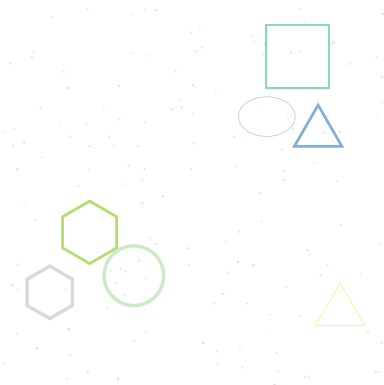[{"shape": "square", "thickness": 1.5, "radius": 0.41, "center": [0.773, 0.853]}, {"shape": "oval", "thickness": 0.5, "radius": 0.37, "center": [0.693, 0.697]}, {"shape": "triangle", "thickness": 2, "radius": 0.36, "center": [0.826, 0.656]}, {"shape": "hexagon", "thickness": 2, "radius": 0.41, "center": [0.233, 0.397]}, {"shape": "hexagon", "thickness": 2.5, "radius": 0.34, "center": [0.129, 0.241]}, {"shape": "circle", "thickness": 2.5, "radius": 0.39, "center": [0.348, 0.284]}, {"shape": "triangle", "thickness": 0.5, "radius": 0.37, "center": [0.883, 0.191]}]